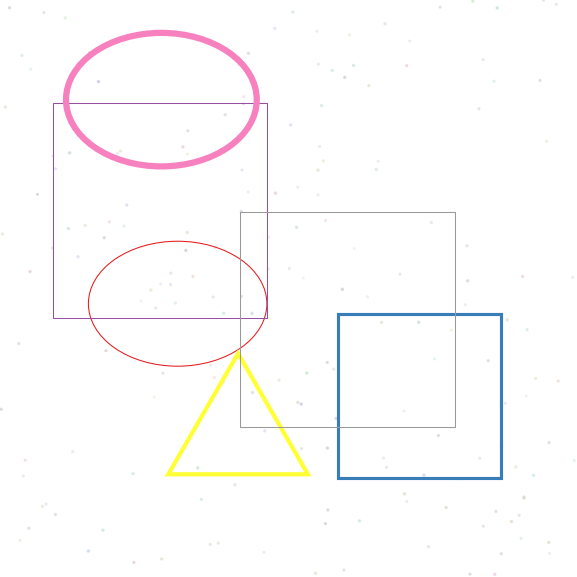[{"shape": "oval", "thickness": 0.5, "radius": 0.77, "center": [0.308, 0.473]}, {"shape": "square", "thickness": 1.5, "radius": 0.71, "center": [0.726, 0.314]}, {"shape": "square", "thickness": 0.5, "radius": 0.93, "center": [0.276, 0.635]}, {"shape": "triangle", "thickness": 2, "radius": 0.7, "center": [0.412, 0.248]}, {"shape": "oval", "thickness": 3, "radius": 0.83, "center": [0.279, 0.827]}, {"shape": "square", "thickness": 0.5, "radius": 0.93, "center": [0.602, 0.447]}]